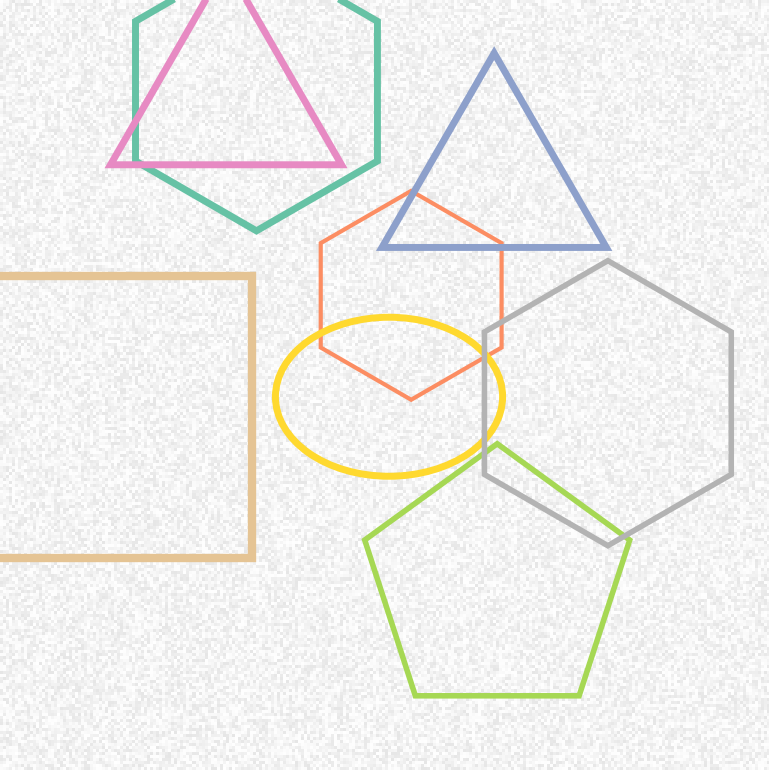[{"shape": "hexagon", "thickness": 2.5, "radius": 0.91, "center": [0.333, 0.882]}, {"shape": "hexagon", "thickness": 1.5, "radius": 0.68, "center": [0.534, 0.616]}, {"shape": "triangle", "thickness": 2.5, "radius": 0.84, "center": [0.642, 0.763]}, {"shape": "triangle", "thickness": 2.5, "radius": 0.87, "center": [0.294, 0.873]}, {"shape": "pentagon", "thickness": 2, "radius": 0.9, "center": [0.646, 0.243]}, {"shape": "oval", "thickness": 2.5, "radius": 0.74, "center": [0.505, 0.485]}, {"shape": "square", "thickness": 3, "radius": 0.91, "center": [0.144, 0.458]}, {"shape": "hexagon", "thickness": 2, "radius": 0.93, "center": [0.789, 0.476]}]